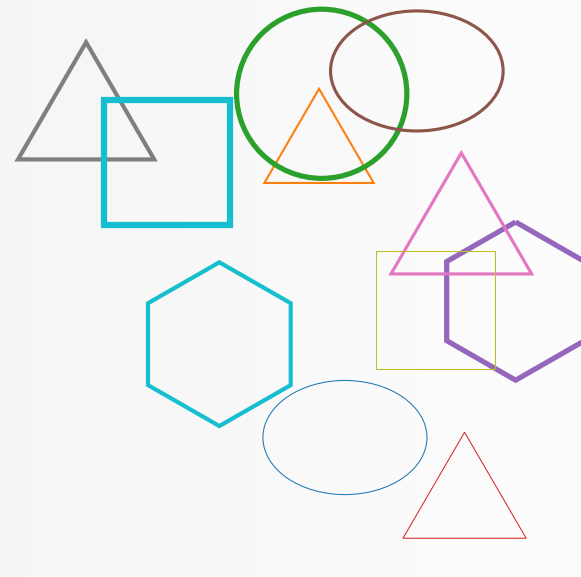[{"shape": "oval", "thickness": 0.5, "radius": 0.71, "center": [0.593, 0.241]}, {"shape": "triangle", "thickness": 1, "radius": 0.54, "center": [0.549, 0.737]}, {"shape": "circle", "thickness": 2.5, "radius": 0.73, "center": [0.553, 0.837]}, {"shape": "triangle", "thickness": 0.5, "radius": 0.61, "center": [0.799, 0.128]}, {"shape": "hexagon", "thickness": 2.5, "radius": 0.68, "center": [0.887, 0.478]}, {"shape": "oval", "thickness": 1.5, "radius": 0.74, "center": [0.717, 0.876]}, {"shape": "triangle", "thickness": 1.5, "radius": 0.7, "center": [0.794, 0.595]}, {"shape": "triangle", "thickness": 2, "radius": 0.68, "center": [0.148, 0.791]}, {"shape": "square", "thickness": 0.5, "radius": 0.51, "center": [0.749, 0.462]}, {"shape": "square", "thickness": 3, "radius": 0.54, "center": [0.287, 0.717]}, {"shape": "hexagon", "thickness": 2, "radius": 0.71, "center": [0.377, 0.403]}]